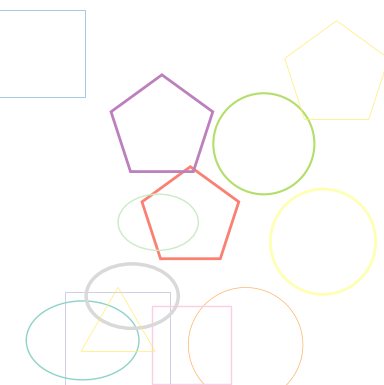[{"shape": "oval", "thickness": 1, "radius": 0.73, "center": [0.215, 0.116]}, {"shape": "circle", "thickness": 2, "radius": 0.68, "center": [0.839, 0.372]}, {"shape": "square", "thickness": 0.5, "radius": 0.68, "center": [0.305, 0.106]}, {"shape": "pentagon", "thickness": 2, "radius": 0.66, "center": [0.495, 0.435]}, {"shape": "square", "thickness": 0.5, "radius": 0.56, "center": [0.107, 0.86]}, {"shape": "circle", "thickness": 0.5, "radius": 0.74, "center": [0.638, 0.104]}, {"shape": "circle", "thickness": 1.5, "radius": 0.66, "center": [0.685, 0.626]}, {"shape": "square", "thickness": 1, "radius": 0.51, "center": [0.498, 0.104]}, {"shape": "oval", "thickness": 2.5, "radius": 0.6, "center": [0.343, 0.231]}, {"shape": "pentagon", "thickness": 2, "radius": 0.69, "center": [0.421, 0.667]}, {"shape": "oval", "thickness": 1, "radius": 0.52, "center": [0.411, 0.423]}, {"shape": "pentagon", "thickness": 0.5, "radius": 0.71, "center": [0.874, 0.804]}, {"shape": "triangle", "thickness": 0.5, "radius": 0.55, "center": [0.307, 0.143]}]